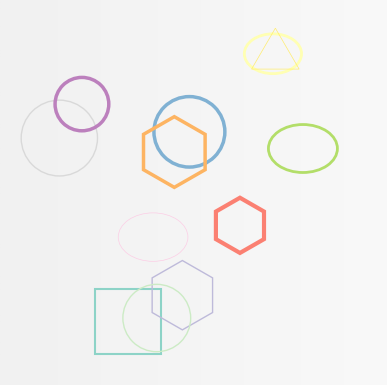[{"shape": "square", "thickness": 1.5, "radius": 0.43, "center": [0.33, 0.165]}, {"shape": "oval", "thickness": 2, "radius": 0.37, "center": [0.704, 0.86]}, {"shape": "hexagon", "thickness": 1, "radius": 0.45, "center": [0.471, 0.233]}, {"shape": "hexagon", "thickness": 3, "radius": 0.36, "center": [0.619, 0.415]}, {"shape": "circle", "thickness": 2.5, "radius": 0.46, "center": [0.489, 0.658]}, {"shape": "hexagon", "thickness": 2.5, "radius": 0.46, "center": [0.45, 0.605]}, {"shape": "oval", "thickness": 2, "radius": 0.45, "center": [0.782, 0.614]}, {"shape": "oval", "thickness": 0.5, "radius": 0.45, "center": [0.395, 0.384]}, {"shape": "circle", "thickness": 1, "radius": 0.49, "center": [0.153, 0.641]}, {"shape": "circle", "thickness": 2.5, "radius": 0.35, "center": [0.211, 0.73]}, {"shape": "circle", "thickness": 1, "radius": 0.44, "center": [0.405, 0.174]}, {"shape": "triangle", "thickness": 0.5, "radius": 0.35, "center": [0.711, 0.856]}]